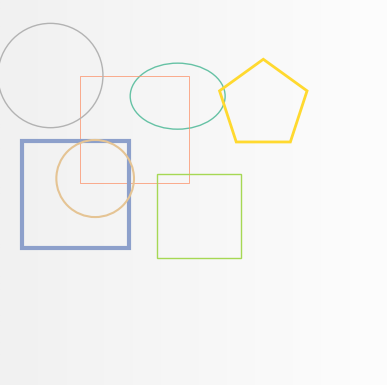[{"shape": "oval", "thickness": 1, "radius": 0.61, "center": [0.458, 0.75]}, {"shape": "square", "thickness": 0.5, "radius": 0.7, "center": [0.347, 0.664]}, {"shape": "square", "thickness": 3, "radius": 0.69, "center": [0.195, 0.494]}, {"shape": "square", "thickness": 1, "radius": 0.54, "center": [0.513, 0.439]}, {"shape": "pentagon", "thickness": 2, "radius": 0.59, "center": [0.679, 0.727]}, {"shape": "circle", "thickness": 1.5, "radius": 0.5, "center": [0.246, 0.536]}, {"shape": "circle", "thickness": 1, "radius": 0.68, "center": [0.13, 0.804]}]